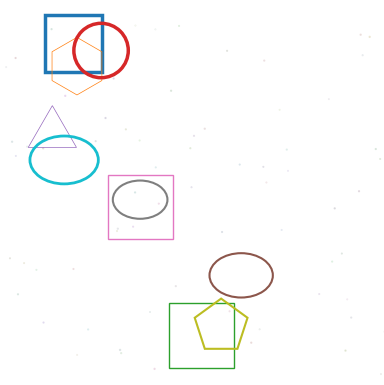[{"shape": "square", "thickness": 2.5, "radius": 0.37, "center": [0.191, 0.888]}, {"shape": "hexagon", "thickness": 0.5, "radius": 0.37, "center": [0.2, 0.828]}, {"shape": "square", "thickness": 1, "radius": 0.42, "center": [0.524, 0.129]}, {"shape": "circle", "thickness": 2.5, "radius": 0.35, "center": [0.263, 0.869]}, {"shape": "triangle", "thickness": 0.5, "radius": 0.36, "center": [0.136, 0.653]}, {"shape": "oval", "thickness": 1.5, "radius": 0.41, "center": [0.626, 0.285]}, {"shape": "square", "thickness": 1, "radius": 0.42, "center": [0.365, 0.463]}, {"shape": "oval", "thickness": 1.5, "radius": 0.35, "center": [0.364, 0.481]}, {"shape": "pentagon", "thickness": 1.5, "radius": 0.36, "center": [0.574, 0.152]}, {"shape": "oval", "thickness": 2, "radius": 0.44, "center": [0.167, 0.585]}]